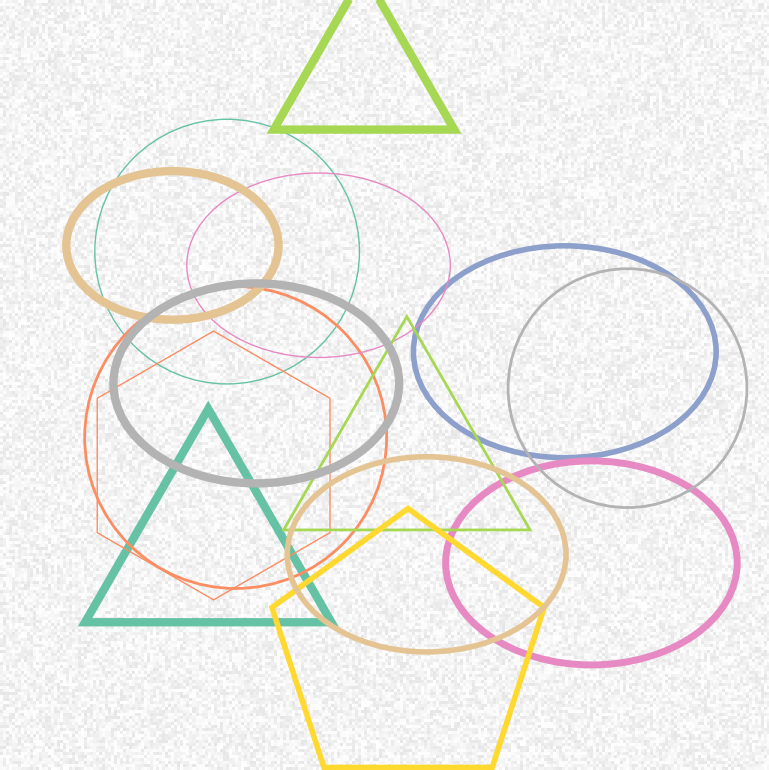[{"shape": "circle", "thickness": 0.5, "radius": 0.86, "center": [0.295, 0.673]}, {"shape": "triangle", "thickness": 3, "radius": 0.92, "center": [0.27, 0.284]}, {"shape": "hexagon", "thickness": 0.5, "radius": 0.87, "center": [0.277, 0.395]}, {"shape": "circle", "thickness": 1, "radius": 0.98, "center": [0.306, 0.432]}, {"shape": "oval", "thickness": 2, "radius": 0.98, "center": [0.734, 0.543]}, {"shape": "oval", "thickness": 0.5, "radius": 0.86, "center": [0.414, 0.656]}, {"shape": "oval", "thickness": 2.5, "radius": 0.95, "center": [0.768, 0.269]}, {"shape": "triangle", "thickness": 3, "radius": 0.68, "center": [0.473, 0.899]}, {"shape": "triangle", "thickness": 1, "radius": 0.92, "center": [0.528, 0.404]}, {"shape": "pentagon", "thickness": 2, "radius": 0.93, "center": [0.53, 0.154]}, {"shape": "oval", "thickness": 3, "radius": 0.69, "center": [0.224, 0.681]}, {"shape": "oval", "thickness": 2, "radius": 0.91, "center": [0.554, 0.28]}, {"shape": "circle", "thickness": 1, "radius": 0.78, "center": [0.815, 0.496]}, {"shape": "oval", "thickness": 3, "radius": 0.93, "center": [0.333, 0.502]}]